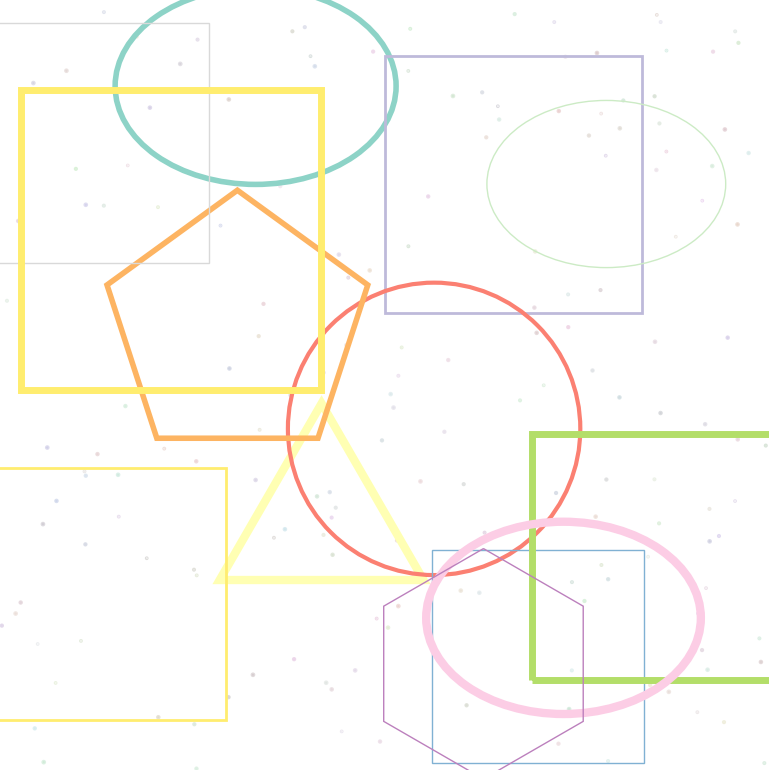[{"shape": "oval", "thickness": 2, "radius": 0.91, "center": [0.332, 0.888]}, {"shape": "triangle", "thickness": 3, "radius": 0.76, "center": [0.418, 0.323]}, {"shape": "square", "thickness": 1, "radius": 0.83, "center": [0.667, 0.76]}, {"shape": "circle", "thickness": 1.5, "radius": 0.95, "center": [0.564, 0.443]}, {"shape": "square", "thickness": 0.5, "radius": 0.69, "center": [0.698, 0.148]}, {"shape": "pentagon", "thickness": 2, "radius": 0.89, "center": [0.308, 0.575]}, {"shape": "square", "thickness": 2.5, "radius": 0.8, "center": [0.851, 0.277]}, {"shape": "oval", "thickness": 3, "radius": 0.89, "center": [0.732, 0.198]}, {"shape": "square", "thickness": 0.5, "radius": 0.78, "center": [0.116, 0.814]}, {"shape": "hexagon", "thickness": 0.5, "radius": 0.75, "center": [0.628, 0.138]}, {"shape": "oval", "thickness": 0.5, "radius": 0.78, "center": [0.787, 0.761]}, {"shape": "square", "thickness": 1, "radius": 0.82, "center": [0.13, 0.229]}, {"shape": "square", "thickness": 2.5, "radius": 0.98, "center": [0.222, 0.688]}]